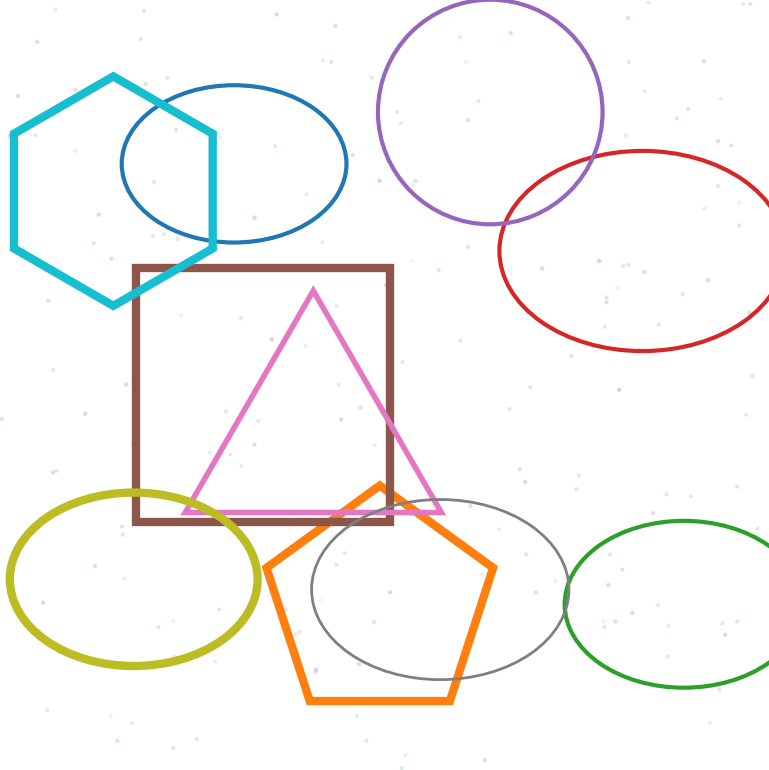[{"shape": "oval", "thickness": 1.5, "radius": 0.73, "center": [0.304, 0.787]}, {"shape": "pentagon", "thickness": 3, "radius": 0.77, "center": [0.493, 0.215]}, {"shape": "oval", "thickness": 1.5, "radius": 0.77, "center": [0.888, 0.215]}, {"shape": "oval", "thickness": 1.5, "radius": 0.93, "center": [0.834, 0.674]}, {"shape": "circle", "thickness": 1.5, "radius": 0.73, "center": [0.637, 0.855]}, {"shape": "square", "thickness": 3, "radius": 0.82, "center": [0.342, 0.487]}, {"shape": "triangle", "thickness": 2, "radius": 0.96, "center": [0.407, 0.43]}, {"shape": "oval", "thickness": 1, "radius": 0.84, "center": [0.572, 0.234]}, {"shape": "oval", "thickness": 3, "radius": 0.8, "center": [0.174, 0.248]}, {"shape": "hexagon", "thickness": 3, "radius": 0.75, "center": [0.147, 0.752]}]